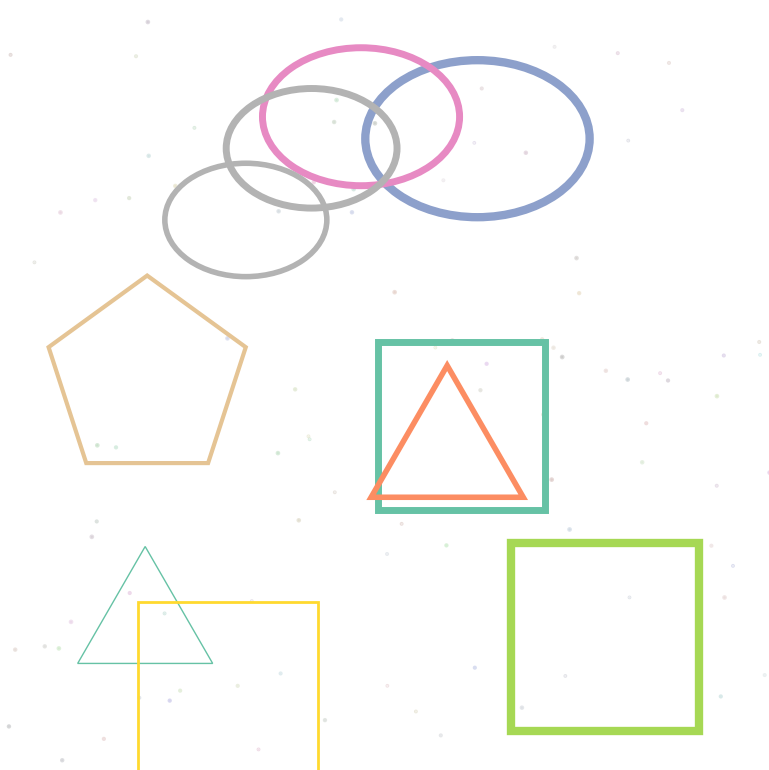[{"shape": "triangle", "thickness": 0.5, "radius": 0.51, "center": [0.189, 0.189]}, {"shape": "square", "thickness": 2.5, "radius": 0.54, "center": [0.6, 0.446]}, {"shape": "triangle", "thickness": 2, "radius": 0.57, "center": [0.581, 0.411]}, {"shape": "oval", "thickness": 3, "radius": 0.73, "center": [0.62, 0.82]}, {"shape": "oval", "thickness": 2.5, "radius": 0.64, "center": [0.469, 0.848]}, {"shape": "square", "thickness": 3, "radius": 0.61, "center": [0.786, 0.173]}, {"shape": "square", "thickness": 1, "radius": 0.59, "center": [0.296, 0.101]}, {"shape": "pentagon", "thickness": 1.5, "radius": 0.67, "center": [0.191, 0.508]}, {"shape": "oval", "thickness": 2, "radius": 0.53, "center": [0.319, 0.714]}, {"shape": "oval", "thickness": 2.5, "radius": 0.55, "center": [0.405, 0.807]}]